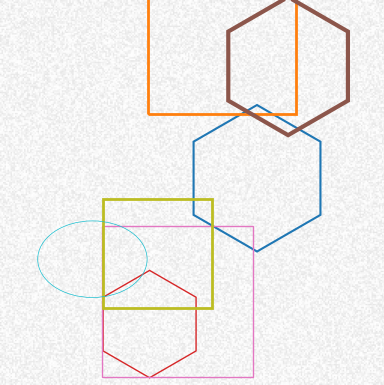[{"shape": "hexagon", "thickness": 1.5, "radius": 0.95, "center": [0.668, 0.537]}, {"shape": "square", "thickness": 2, "radius": 0.96, "center": [0.577, 0.896]}, {"shape": "hexagon", "thickness": 1, "radius": 0.7, "center": [0.389, 0.158]}, {"shape": "hexagon", "thickness": 3, "radius": 0.9, "center": [0.748, 0.828]}, {"shape": "square", "thickness": 1, "radius": 0.98, "center": [0.46, 0.216]}, {"shape": "square", "thickness": 2, "radius": 0.71, "center": [0.409, 0.342]}, {"shape": "oval", "thickness": 0.5, "radius": 0.71, "center": [0.24, 0.327]}]